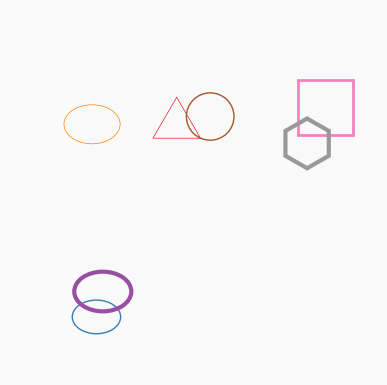[{"shape": "triangle", "thickness": 0.5, "radius": 0.35, "center": [0.456, 0.676]}, {"shape": "oval", "thickness": 1, "radius": 0.31, "center": [0.249, 0.177]}, {"shape": "oval", "thickness": 3, "radius": 0.37, "center": [0.265, 0.243]}, {"shape": "oval", "thickness": 0.5, "radius": 0.36, "center": [0.238, 0.677]}, {"shape": "circle", "thickness": 1, "radius": 0.31, "center": [0.542, 0.697]}, {"shape": "square", "thickness": 2, "radius": 0.35, "center": [0.839, 0.72]}, {"shape": "hexagon", "thickness": 3, "radius": 0.32, "center": [0.793, 0.628]}]